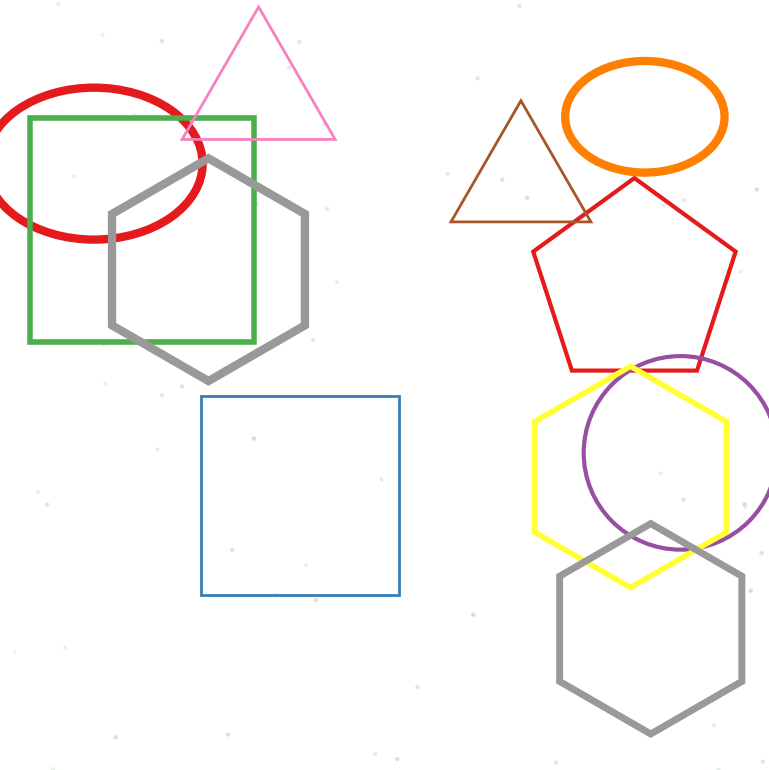[{"shape": "pentagon", "thickness": 1.5, "radius": 0.69, "center": [0.824, 0.631]}, {"shape": "oval", "thickness": 3, "radius": 0.7, "center": [0.122, 0.787]}, {"shape": "square", "thickness": 1, "radius": 0.64, "center": [0.389, 0.357]}, {"shape": "square", "thickness": 2, "radius": 0.73, "center": [0.185, 0.701]}, {"shape": "circle", "thickness": 1.5, "radius": 0.63, "center": [0.884, 0.412]}, {"shape": "oval", "thickness": 3, "radius": 0.52, "center": [0.837, 0.848]}, {"shape": "hexagon", "thickness": 2, "radius": 0.72, "center": [0.819, 0.381]}, {"shape": "triangle", "thickness": 1, "radius": 0.52, "center": [0.677, 0.764]}, {"shape": "triangle", "thickness": 1, "radius": 0.57, "center": [0.336, 0.876]}, {"shape": "hexagon", "thickness": 2.5, "radius": 0.68, "center": [0.845, 0.183]}, {"shape": "hexagon", "thickness": 3, "radius": 0.72, "center": [0.271, 0.65]}]